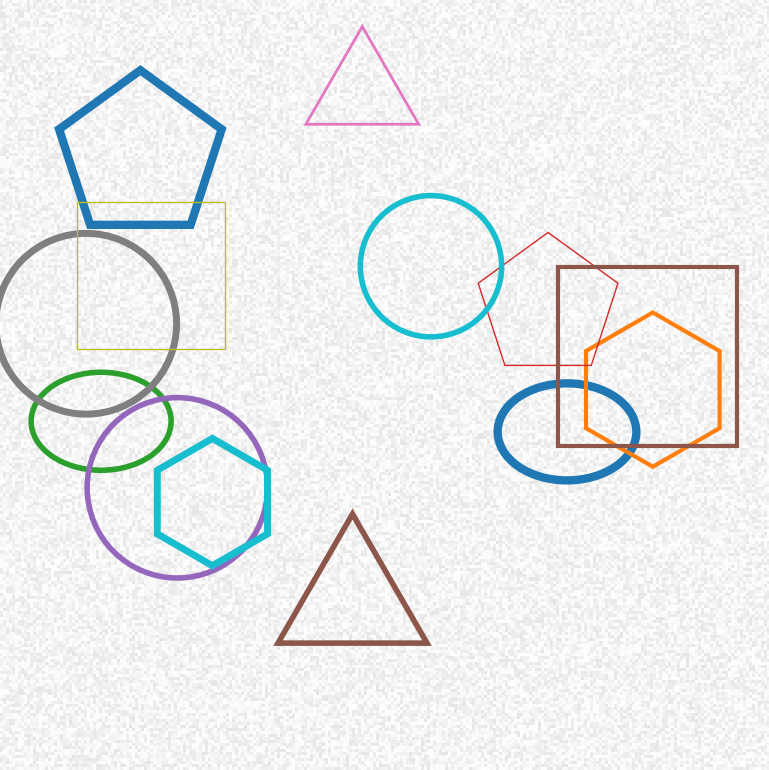[{"shape": "oval", "thickness": 3, "radius": 0.45, "center": [0.736, 0.439]}, {"shape": "pentagon", "thickness": 3, "radius": 0.56, "center": [0.182, 0.798]}, {"shape": "hexagon", "thickness": 1.5, "radius": 0.5, "center": [0.848, 0.494]}, {"shape": "oval", "thickness": 2, "radius": 0.45, "center": [0.131, 0.453]}, {"shape": "pentagon", "thickness": 0.5, "radius": 0.48, "center": [0.712, 0.603]}, {"shape": "circle", "thickness": 2, "radius": 0.59, "center": [0.23, 0.366]}, {"shape": "triangle", "thickness": 2, "radius": 0.56, "center": [0.458, 0.221]}, {"shape": "square", "thickness": 1.5, "radius": 0.58, "center": [0.841, 0.537]}, {"shape": "triangle", "thickness": 1, "radius": 0.42, "center": [0.47, 0.881]}, {"shape": "circle", "thickness": 2.5, "radius": 0.59, "center": [0.112, 0.58]}, {"shape": "square", "thickness": 0.5, "radius": 0.48, "center": [0.196, 0.642]}, {"shape": "circle", "thickness": 2, "radius": 0.46, "center": [0.56, 0.654]}, {"shape": "hexagon", "thickness": 2.5, "radius": 0.41, "center": [0.276, 0.348]}]